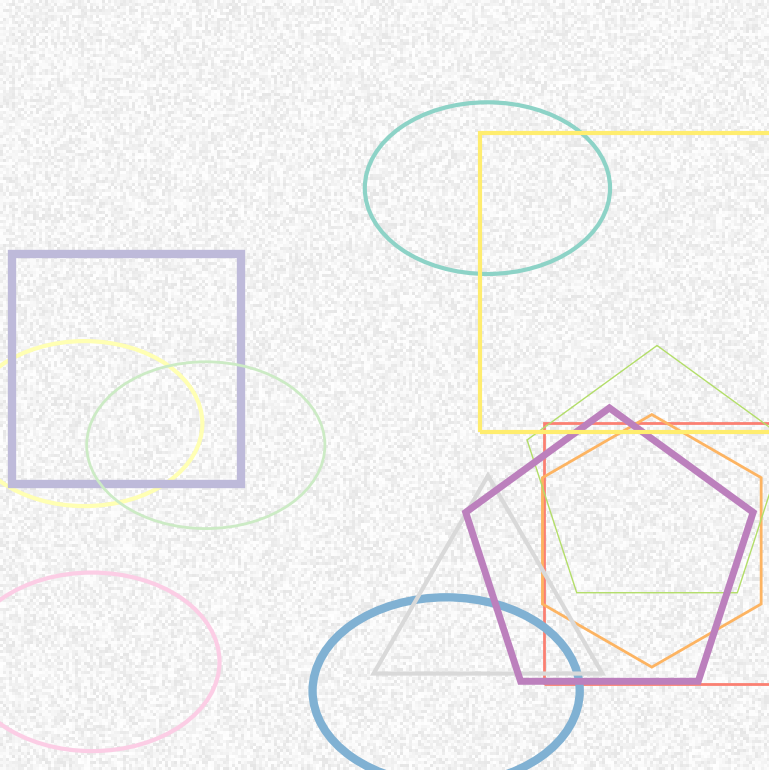[{"shape": "oval", "thickness": 1.5, "radius": 0.8, "center": [0.633, 0.756]}, {"shape": "oval", "thickness": 1.5, "radius": 0.77, "center": [0.11, 0.45]}, {"shape": "square", "thickness": 3, "radius": 0.74, "center": [0.164, 0.521]}, {"shape": "square", "thickness": 1, "radius": 0.85, "center": [0.877, 0.281]}, {"shape": "oval", "thickness": 3, "radius": 0.87, "center": [0.579, 0.103]}, {"shape": "hexagon", "thickness": 1, "radius": 0.82, "center": [0.847, 0.298]}, {"shape": "pentagon", "thickness": 0.5, "radius": 0.89, "center": [0.853, 0.374]}, {"shape": "oval", "thickness": 1.5, "radius": 0.83, "center": [0.119, 0.14]}, {"shape": "triangle", "thickness": 1.5, "radius": 0.86, "center": [0.634, 0.211]}, {"shape": "pentagon", "thickness": 2.5, "radius": 0.98, "center": [0.791, 0.274]}, {"shape": "oval", "thickness": 1, "radius": 0.77, "center": [0.267, 0.422]}, {"shape": "square", "thickness": 1.5, "radius": 0.97, "center": [0.818, 0.633]}]